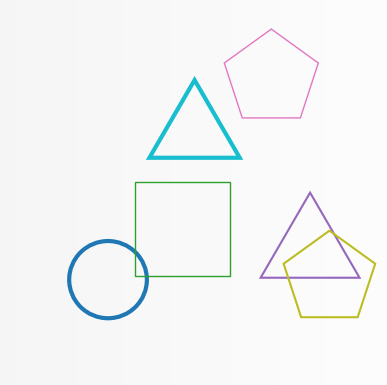[{"shape": "circle", "thickness": 3, "radius": 0.5, "center": [0.279, 0.274]}, {"shape": "square", "thickness": 1, "radius": 0.61, "center": [0.472, 0.406]}, {"shape": "triangle", "thickness": 1.5, "radius": 0.74, "center": [0.8, 0.352]}, {"shape": "pentagon", "thickness": 1, "radius": 0.64, "center": [0.7, 0.797]}, {"shape": "pentagon", "thickness": 1.5, "radius": 0.62, "center": [0.85, 0.277]}, {"shape": "triangle", "thickness": 3, "radius": 0.67, "center": [0.502, 0.657]}]